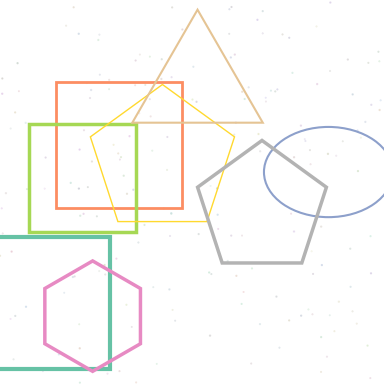[{"shape": "square", "thickness": 3, "radius": 0.86, "center": [0.115, 0.213]}, {"shape": "square", "thickness": 2, "radius": 0.82, "center": [0.309, 0.623]}, {"shape": "oval", "thickness": 1.5, "radius": 0.84, "center": [0.853, 0.553]}, {"shape": "hexagon", "thickness": 2.5, "radius": 0.72, "center": [0.241, 0.179]}, {"shape": "square", "thickness": 2.5, "radius": 0.7, "center": [0.214, 0.538]}, {"shape": "pentagon", "thickness": 1, "radius": 0.98, "center": [0.422, 0.584]}, {"shape": "triangle", "thickness": 1.5, "radius": 0.98, "center": [0.513, 0.779]}, {"shape": "pentagon", "thickness": 2.5, "radius": 0.88, "center": [0.681, 0.459]}]